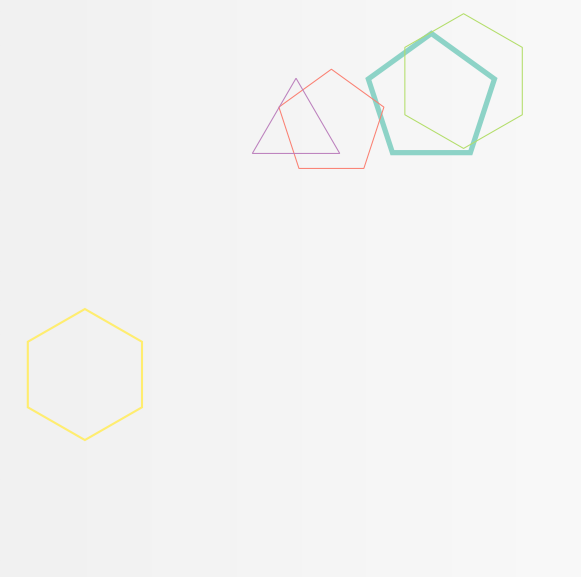[{"shape": "pentagon", "thickness": 2.5, "radius": 0.57, "center": [0.742, 0.827]}, {"shape": "pentagon", "thickness": 0.5, "radius": 0.47, "center": [0.57, 0.784]}, {"shape": "hexagon", "thickness": 0.5, "radius": 0.58, "center": [0.798, 0.859]}, {"shape": "triangle", "thickness": 0.5, "radius": 0.43, "center": [0.509, 0.777]}, {"shape": "hexagon", "thickness": 1, "radius": 0.57, "center": [0.146, 0.351]}]